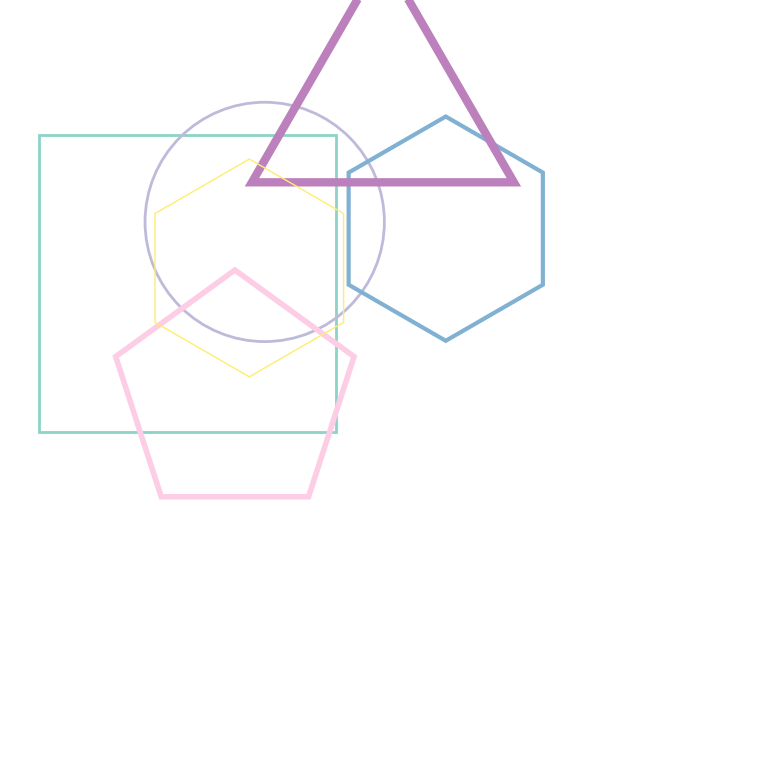[{"shape": "square", "thickness": 1, "radius": 0.96, "center": [0.243, 0.632]}, {"shape": "circle", "thickness": 1, "radius": 0.78, "center": [0.344, 0.712]}, {"shape": "hexagon", "thickness": 1.5, "radius": 0.73, "center": [0.579, 0.703]}, {"shape": "pentagon", "thickness": 2, "radius": 0.81, "center": [0.305, 0.487]}, {"shape": "triangle", "thickness": 3, "radius": 0.98, "center": [0.497, 0.861]}, {"shape": "hexagon", "thickness": 0.5, "radius": 0.71, "center": [0.324, 0.652]}]